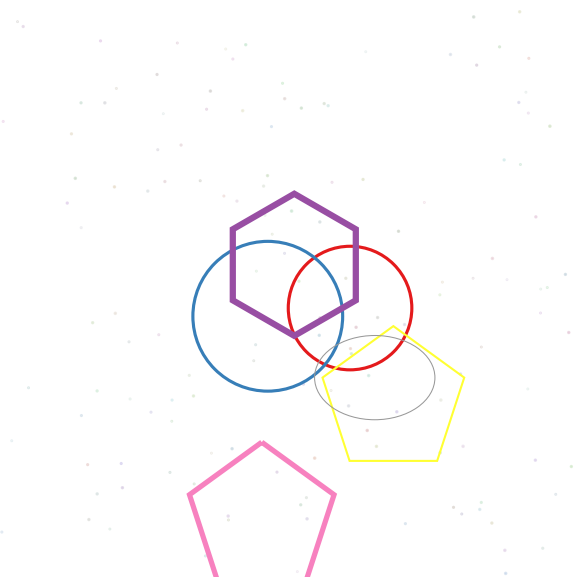[{"shape": "circle", "thickness": 1.5, "radius": 0.53, "center": [0.606, 0.466]}, {"shape": "circle", "thickness": 1.5, "radius": 0.65, "center": [0.464, 0.452]}, {"shape": "hexagon", "thickness": 3, "radius": 0.61, "center": [0.51, 0.541]}, {"shape": "pentagon", "thickness": 1, "radius": 0.65, "center": [0.681, 0.305]}, {"shape": "pentagon", "thickness": 2.5, "radius": 0.66, "center": [0.453, 0.102]}, {"shape": "oval", "thickness": 0.5, "radius": 0.52, "center": [0.649, 0.345]}]